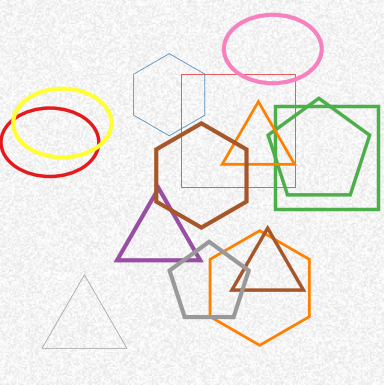[{"shape": "square", "thickness": 0.5, "radius": 0.74, "center": [0.619, 0.661]}, {"shape": "oval", "thickness": 2.5, "radius": 0.63, "center": [0.13, 0.63]}, {"shape": "hexagon", "thickness": 0.5, "radius": 0.53, "center": [0.44, 0.754]}, {"shape": "square", "thickness": 2.5, "radius": 0.67, "center": [0.849, 0.591]}, {"shape": "pentagon", "thickness": 2.5, "radius": 0.69, "center": [0.828, 0.606]}, {"shape": "triangle", "thickness": 3, "radius": 0.62, "center": [0.412, 0.386]}, {"shape": "hexagon", "thickness": 2, "radius": 0.74, "center": [0.675, 0.252]}, {"shape": "triangle", "thickness": 2, "radius": 0.54, "center": [0.671, 0.628]}, {"shape": "oval", "thickness": 3, "radius": 0.64, "center": [0.162, 0.68]}, {"shape": "triangle", "thickness": 2.5, "radius": 0.54, "center": [0.695, 0.3]}, {"shape": "hexagon", "thickness": 3, "radius": 0.68, "center": [0.523, 0.544]}, {"shape": "oval", "thickness": 3, "radius": 0.64, "center": [0.709, 0.873]}, {"shape": "triangle", "thickness": 0.5, "radius": 0.64, "center": [0.219, 0.159]}, {"shape": "pentagon", "thickness": 3, "radius": 0.54, "center": [0.543, 0.264]}]